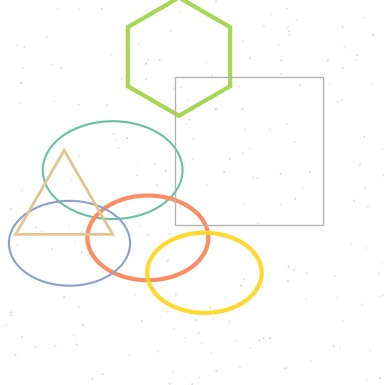[{"shape": "oval", "thickness": 1.5, "radius": 0.91, "center": [0.293, 0.558]}, {"shape": "oval", "thickness": 3, "radius": 0.79, "center": [0.384, 0.382]}, {"shape": "oval", "thickness": 1.5, "radius": 0.79, "center": [0.181, 0.368]}, {"shape": "hexagon", "thickness": 3, "radius": 0.77, "center": [0.465, 0.853]}, {"shape": "oval", "thickness": 3, "radius": 0.74, "center": [0.531, 0.291]}, {"shape": "triangle", "thickness": 2, "radius": 0.73, "center": [0.167, 0.464]}, {"shape": "square", "thickness": 1, "radius": 0.96, "center": [0.647, 0.608]}]